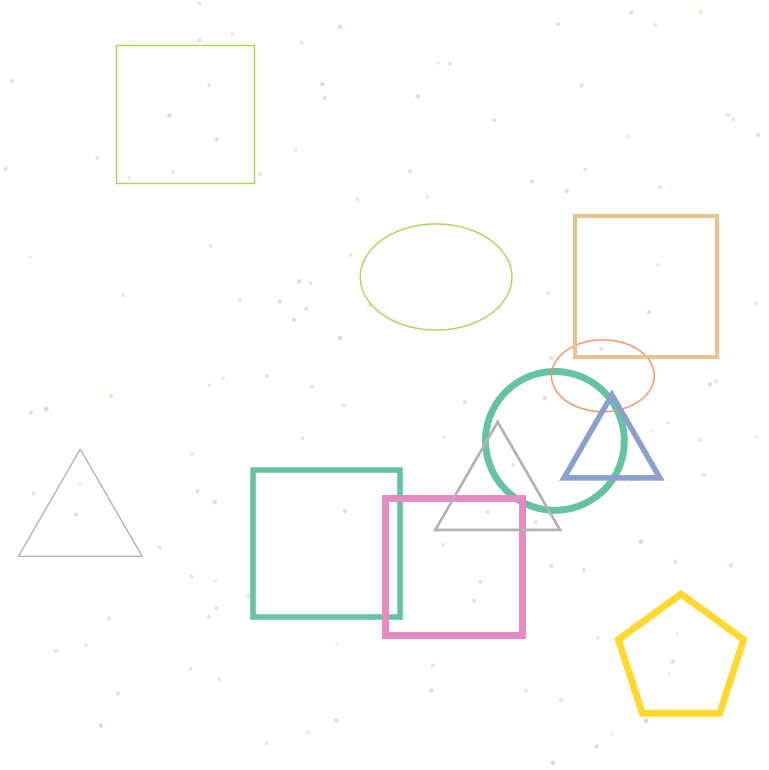[{"shape": "circle", "thickness": 2.5, "radius": 0.45, "center": [0.721, 0.427]}, {"shape": "square", "thickness": 2, "radius": 0.48, "center": [0.424, 0.294]}, {"shape": "oval", "thickness": 0.5, "radius": 0.33, "center": [0.783, 0.512]}, {"shape": "triangle", "thickness": 2, "radius": 0.36, "center": [0.795, 0.415]}, {"shape": "square", "thickness": 2.5, "radius": 0.44, "center": [0.59, 0.265]}, {"shape": "square", "thickness": 0.5, "radius": 0.45, "center": [0.241, 0.852]}, {"shape": "oval", "thickness": 0.5, "radius": 0.49, "center": [0.566, 0.64]}, {"shape": "pentagon", "thickness": 2.5, "radius": 0.43, "center": [0.884, 0.143]}, {"shape": "square", "thickness": 1.5, "radius": 0.46, "center": [0.839, 0.628]}, {"shape": "triangle", "thickness": 0.5, "radius": 0.46, "center": [0.104, 0.324]}, {"shape": "triangle", "thickness": 1, "radius": 0.47, "center": [0.646, 0.359]}]